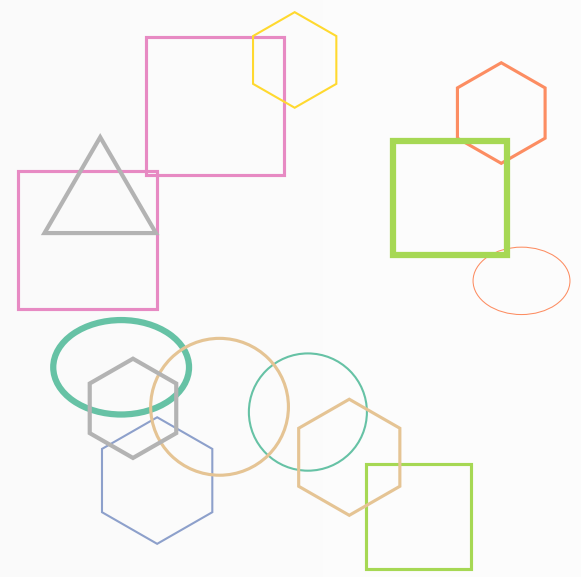[{"shape": "circle", "thickness": 1, "radius": 0.51, "center": [0.53, 0.286]}, {"shape": "oval", "thickness": 3, "radius": 0.58, "center": [0.208, 0.363]}, {"shape": "oval", "thickness": 0.5, "radius": 0.42, "center": [0.897, 0.513]}, {"shape": "hexagon", "thickness": 1.5, "radius": 0.44, "center": [0.862, 0.803]}, {"shape": "hexagon", "thickness": 1, "radius": 0.55, "center": [0.27, 0.167]}, {"shape": "square", "thickness": 1.5, "radius": 0.59, "center": [0.37, 0.816]}, {"shape": "square", "thickness": 1.5, "radius": 0.6, "center": [0.15, 0.583]}, {"shape": "square", "thickness": 1.5, "radius": 0.45, "center": [0.72, 0.105]}, {"shape": "square", "thickness": 3, "radius": 0.49, "center": [0.775, 0.656]}, {"shape": "hexagon", "thickness": 1, "radius": 0.41, "center": [0.507, 0.895]}, {"shape": "hexagon", "thickness": 1.5, "radius": 0.5, "center": [0.601, 0.207]}, {"shape": "circle", "thickness": 1.5, "radius": 0.59, "center": [0.378, 0.295]}, {"shape": "triangle", "thickness": 2, "radius": 0.55, "center": [0.172, 0.651]}, {"shape": "hexagon", "thickness": 2, "radius": 0.43, "center": [0.229, 0.292]}]